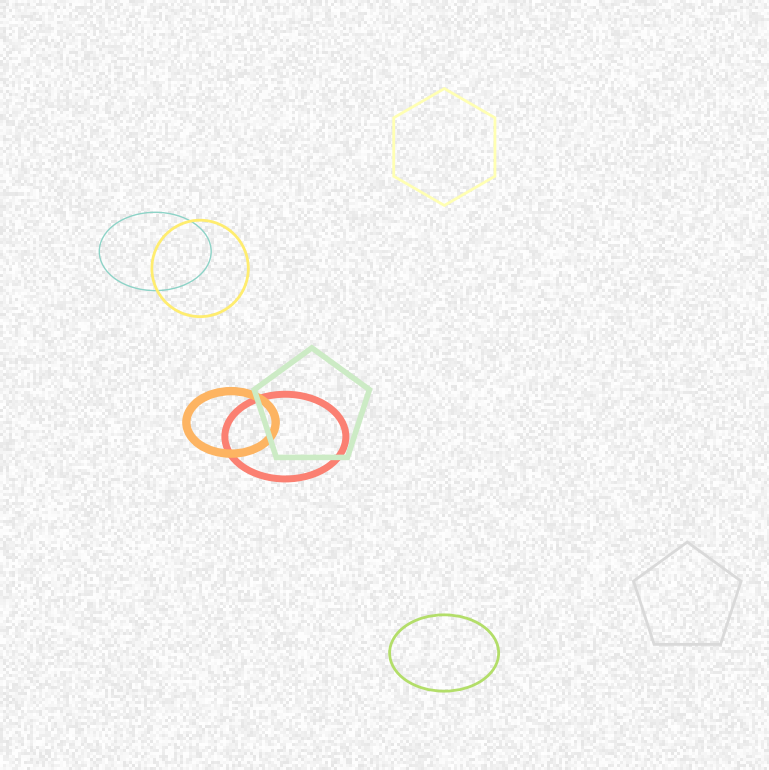[{"shape": "oval", "thickness": 0.5, "radius": 0.36, "center": [0.202, 0.673]}, {"shape": "hexagon", "thickness": 1, "radius": 0.38, "center": [0.577, 0.809]}, {"shape": "oval", "thickness": 2.5, "radius": 0.39, "center": [0.371, 0.433]}, {"shape": "oval", "thickness": 3, "radius": 0.29, "center": [0.3, 0.451]}, {"shape": "oval", "thickness": 1, "radius": 0.35, "center": [0.577, 0.152]}, {"shape": "pentagon", "thickness": 1, "radius": 0.37, "center": [0.893, 0.223]}, {"shape": "pentagon", "thickness": 2, "radius": 0.39, "center": [0.405, 0.47]}, {"shape": "circle", "thickness": 1, "radius": 0.31, "center": [0.26, 0.651]}]